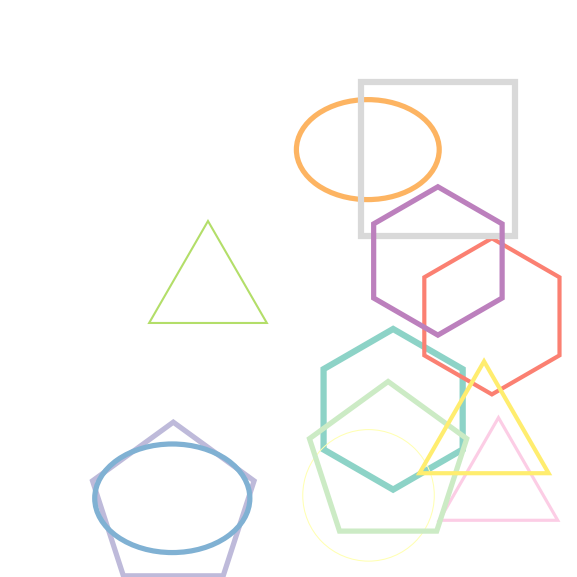[{"shape": "hexagon", "thickness": 3, "radius": 0.7, "center": [0.681, 0.29]}, {"shape": "circle", "thickness": 0.5, "radius": 0.57, "center": [0.638, 0.141]}, {"shape": "pentagon", "thickness": 2.5, "radius": 0.74, "center": [0.3, 0.121]}, {"shape": "hexagon", "thickness": 2, "radius": 0.68, "center": [0.852, 0.451]}, {"shape": "oval", "thickness": 2.5, "radius": 0.67, "center": [0.298, 0.136]}, {"shape": "oval", "thickness": 2.5, "radius": 0.62, "center": [0.637, 0.74]}, {"shape": "triangle", "thickness": 1, "radius": 0.59, "center": [0.36, 0.499]}, {"shape": "triangle", "thickness": 1.5, "radius": 0.59, "center": [0.863, 0.157]}, {"shape": "square", "thickness": 3, "radius": 0.67, "center": [0.758, 0.724]}, {"shape": "hexagon", "thickness": 2.5, "radius": 0.64, "center": [0.758, 0.547]}, {"shape": "pentagon", "thickness": 2.5, "radius": 0.72, "center": [0.672, 0.195]}, {"shape": "triangle", "thickness": 2, "radius": 0.65, "center": [0.838, 0.244]}]